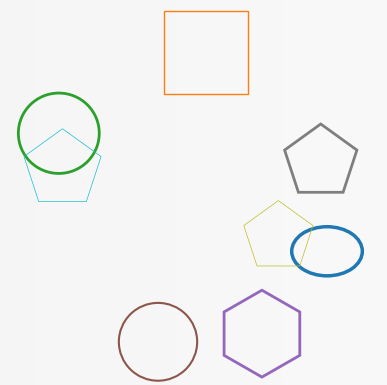[{"shape": "oval", "thickness": 2.5, "radius": 0.46, "center": [0.844, 0.347]}, {"shape": "square", "thickness": 1, "radius": 0.54, "center": [0.532, 0.864]}, {"shape": "circle", "thickness": 2, "radius": 0.52, "center": [0.152, 0.654]}, {"shape": "hexagon", "thickness": 2, "radius": 0.56, "center": [0.676, 0.133]}, {"shape": "circle", "thickness": 1.5, "radius": 0.51, "center": [0.408, 0.112]}, {"shape": "pentagon", "thickness": 2, "radius": 0.49, "center": [0.828, 0.58]}, {"shape": "pentagon", "thickness": 0.5, "radius": 0.47, "center": [0.718, 0.385]}, {"shape": "pentagon", "thickness": 0.5, "radius": 0.52, "center": [0.161, 0.561]}]